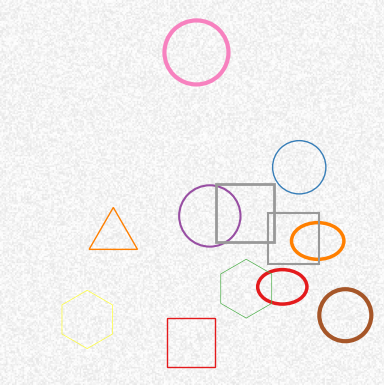[{"shape": "oval", "thickness": 2.5, "radius": 0.32, "center": [0.733, 0.255]}, {"shape": "square", "thickness": 1, "radius": 0.32, "center": [0.496, 0.11]}, {"shape": "circle", "thickness": 1, "radius": 0.35, "center": [0.777, 0.566]}, {"shape": "hexagon", "thickness": 0.5, "radius": 0.38, "center": [0.64, 0.25]}, {"shape": "circle", "thickness": 1.5, "radius": 0.4, "center": [0.545, 0.439]}, {"shape": "triangle", "thickness": 1, "radius": 0.36, "center": [0.294, 0.389]}, {"shape": "oval", "thickness": 2.5, "radius": 0.34, "center": [0.825, 0.374]}, {"shape": "hexagon", "thickness": 0.5, "radius": 0.38, "center": [0.227, 0.17]}, {"shape": "circle", "thickness": 3, "radius": 0.34, "center": [0.897, 0.181]}, {"shape": "circle", "thickness": 3, "radius": 0.42, "center": [0.51, 0.864]}, {"shape": "square", "thickness": 2, "radius": 0.37, "center": [0.637, 0.447]}, {"shape": "square", "thickness": 1.5, "radius": 0.33, "center": [0.763, 0.38]}]